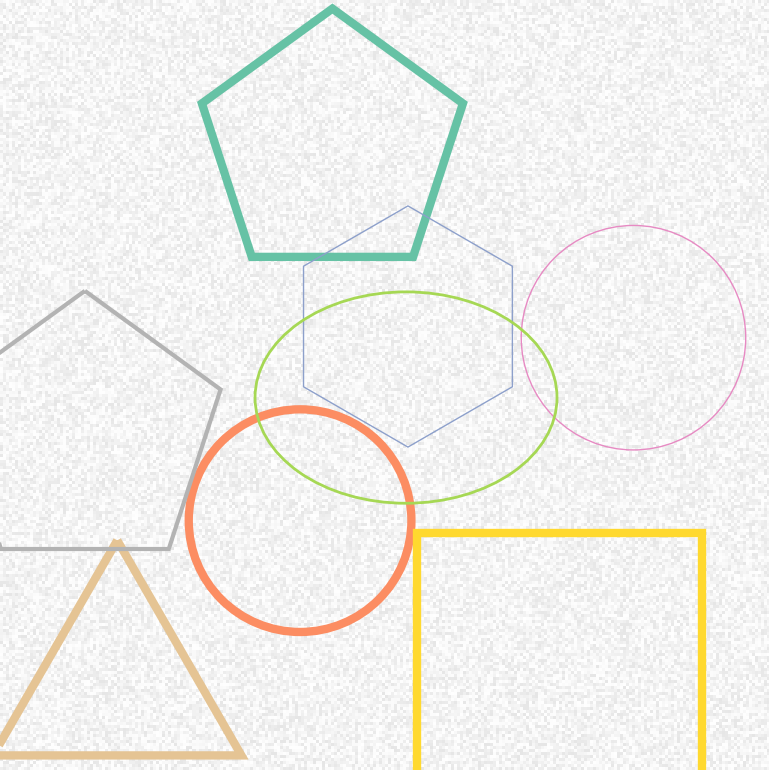[{"shape": "pentagon", "thickness": 3, "radius": 0.89, "center": [0.432, 0.811]}, {"shape": "circle", "thickness": 3, "radius": 0.72, "center": [0.39, 0.324]}, {"shape": "hexagon", "thickness": 0.5, "radius": 0.78, "center": [0.53, 0.576]}, {"shape": "circle", "thickness": 0.5, "radius": 0.73, "center": [0.823, 0.561]}, {"shape": "oval", "thickness": 1, "radius": 0.98, "center": [0.527, 0.484]}, {"shape": "square", "thickness": 3, "radius": 0.92, "center": [0.727, 0.124]}, {"shape": "triangle", "thickness": 3, "radius": 0.93, "center": [0.152, 0.112]}, {"shape": "pentagon", "thickness": 1.5, "radius": 0.93, "center": [0.11, 0.437]}]